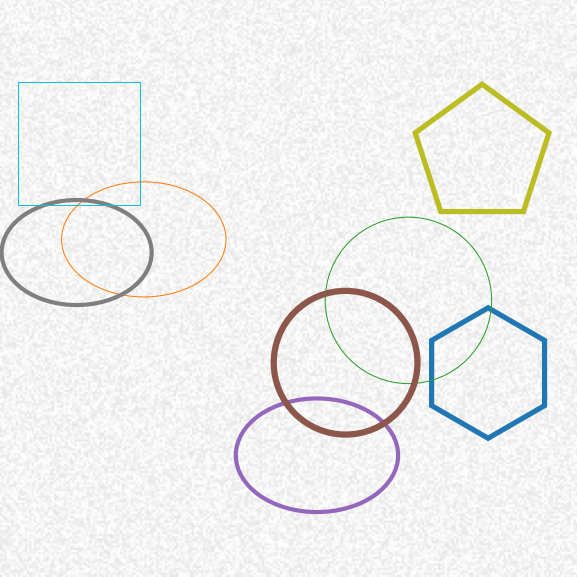[{"shape": "hexagon", "thickness": 2.5, "radius": 0.56, "center": [0.845, 0.353]}, {"shape": "oval", "thickness": 0.5, "radius": 0.71, "center": [0.249, 0.585]}, {"shape": "circle", "thickness": 0.5, "radius": 0.72, "center": [0.707, 0.479]}, {"shape": "oval", "thickness": 2, "radius": 0.7, "center": [0.549, 0.211]}, {"shape": "circle", "thickness": 3, "radius": 0.62, "center": [0.598, 0.371]}, {"shape": "oval", "thickness": 2, "radius": 0.65, "center": [0.133, 0.562]}, {"shape": "pentagon", "thickness": 2.5, "radius": 0.61, "center": [0.835, 0.731]}, {"shape": "square", "thickness": 0.5, "radius": 0.53, "center": [0.137, 0.75]}]